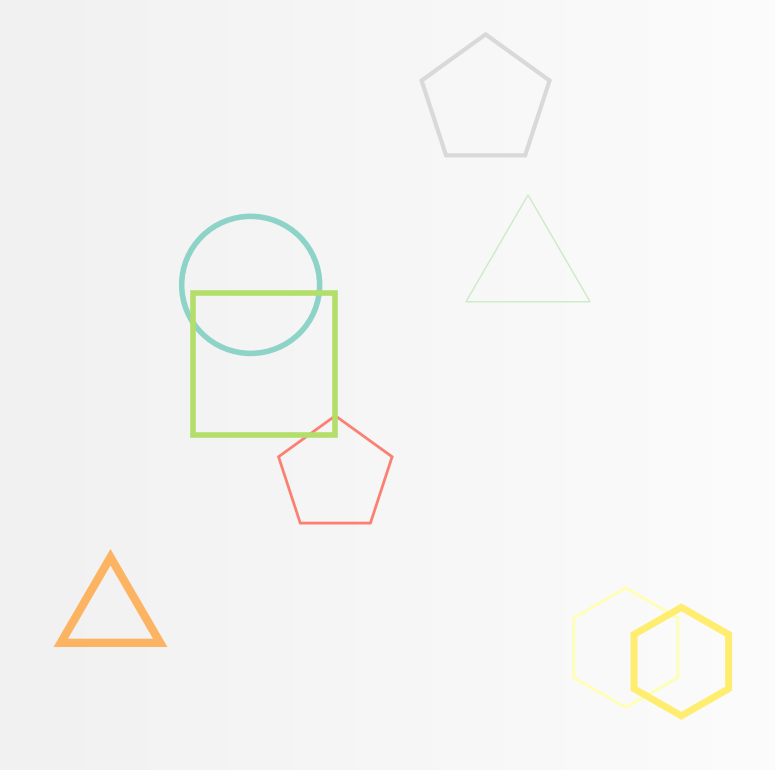[{"shape": "circle", "thickness": 2, "radius": 0.44, "center": [0.323, 0.63]}, {"shape": "hexagon", "thickness": 1, "radius": 0.39, "center": [0.807, 0.159]}, {"shape": "pentagon", "thickness": 1, "radius": 0.39, "center": [0.433, 0.383]}, {"shape": "triangle", "thickness": 3, "radius": 0.37, "center": [0.143, 0.202]}, {"shape": "square", "thickness": 2, "radius": 0.46, "center": [0.341, 0.527]}, {"shape": "pentagon", "thickness": 1.5, "radius": 0.43, "center": [0.627, 0.869]}, {"shape": "triangle", "thickness": 0.5, "radius": 0.46, "center": [0.681, 0.654]}, {"shape": "hexagon", "thickness": 2.5, "radius": 0.35, "center": [0.879, 0.141]}]